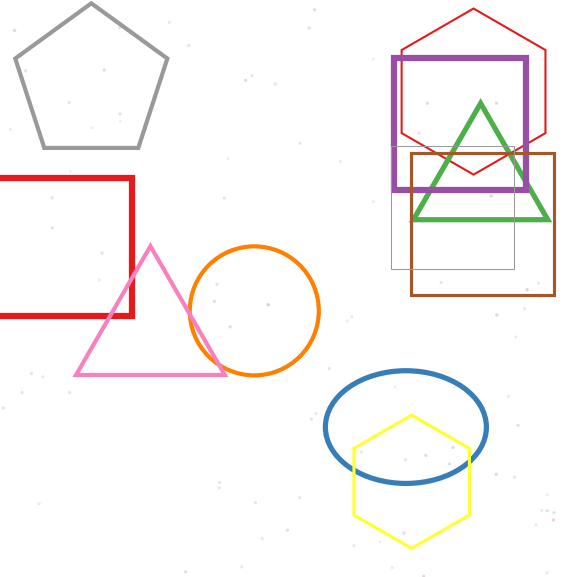[{"shape": "square", "thickness": 3, "radius": 0.6, "center": [0.11, 0.572]}, {"shape": "hexagon", "thickness": 1, "radius": 0.72, "center": [0.82, 0.841]}, {"shape": "oval", "thickness": 2.5, "radius": 0.7, "center": [0.703, 0.26]}, {"shape": "triangle", "thickness": 2.5, "radius": 0.67, "center": [0.832, 0.686]}, {"shape": "square", "thickness": 3, "radius": 0.57, "center": [0.796, 0.784]}, {"shape": "circle", "thickness": 2, "radius": 0.56, "center": [0.44, 0.461]}, {"shape": "hexagon", "thickness": 1.5, "radius": 0.58, "center": [0.713, 0.165]}, {"shape": "square", "thickness": 1.5, "radius": 0.62, "center": [0.836, 0.611]}, {"shape": "triangle", "thickness": 2, "radius": 0.74, "center": [0.26, 0.424]}, {"shape": "pentagon", "thickness": 2, "radius": 0.69, "center": [0.158, 0.855]}, {"shape": "square", "thickness": 0.5, "radius": 0.53, "center": [0.784, 0.64]}]